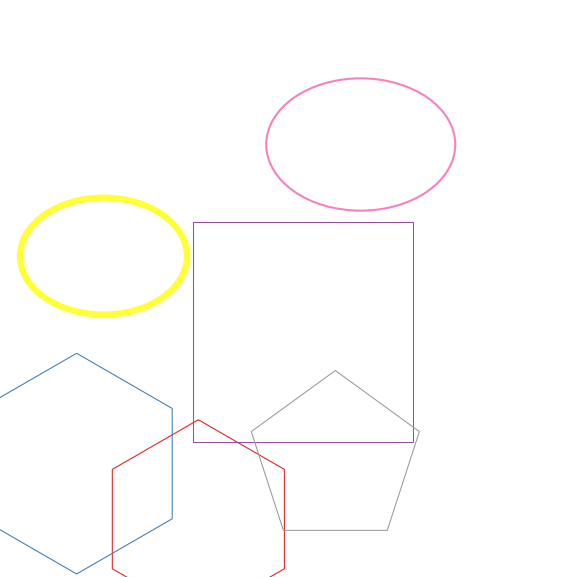[{"shape": "hexagon", "thickness": 0.5, "radius": 0.86, "center": [0.343, 0.1]}, {"shape": "hexagon", "thickness": 0.5, "radius": 0.96, "center": [0.133, 0.196]}, {"shape": "square", "thickness": 0.5, "radius": 0.95, "center": [0.525, 0.424]}, {"shape": "oval", "thickness": 3, "radius": 0.72, "center": [0.179, 0.556]}, {"shape": "oval", "thickness": 1, "radius": 0.82, "center": [0.625, 0.749]}, {"shape": "pentagon", "thickness": 0.5, "radius": 0.77, "center": [0.581, 0.205]}]